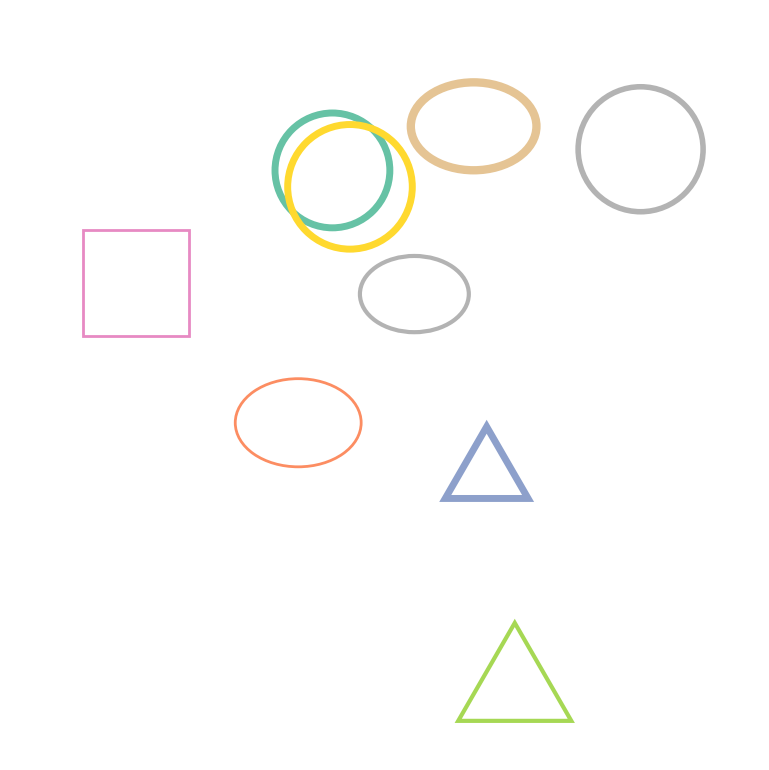[{"shape": "circle", "thickness": 2.5, "radius": 0.37, "center": [0.432, 0.779]}, {"shape": "oval", "thickness": 1, "radius": 0.41, "center": [0.387, 0.451]}, {"shape": "triangle", "thickness": 2.5, "radius": 0.31, "center": [0.632, 0.384]}, {"shape": "square", "thickness": 1, "radius": 0.34, "center": [0.177, 0.633]}, {"shape": "triangle", "thickness": 1.5, "radius": 0.42, "center": [0.669, 0.106]}, {"shape": "circle", "thickness": 2.5, "radius": 0.4, "center": [0.455, 0.757]}, {"shape": "oval", "thickness": 3, "radius": 0.41, "center": [0.615, 0.836]}, {"shape": "oval", "thickness": 1.5, "radius": 0.35, "center": [0.538, 0.618]}, {"shape": "circle", "thickness": 2, "radius": 0.41, "center": [0.832, 0.806]}]